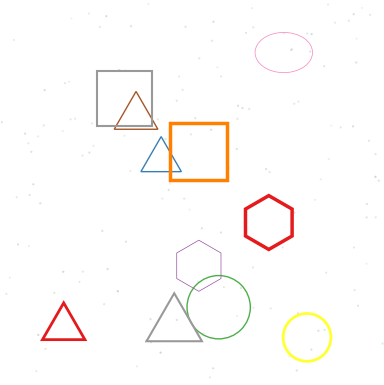[{"shape": "triangle", "thickness": 2, "radius": 0.32, "center": [0.165, 0.15]}, {"shape": "hexagon", "thickness": 2.5, "radius": 0.35, "center": [0.698, 0.422]}, {"shape": "triangle", "thickness": 1, "radius": 0.3, "center": [0.419, 0.584]}, {"shape": "circle", "thickness": 1, "radius": 0.41, "center": [0.568, 0.202]}, {"shape": "hexagon", "thickness": 0.5, "radius": 0.33, "center": [0.516, 0.31]}, {"shape": "square", "thickness": 2.5, "radius": 0.37, "center": [0.516, 0.606]}, {"shape": "circle", "thickness": 2, "radius": 0.31, "center": [0.797, 0.124]}, {"shape": "triangle", "thickness": 1, "radius": 0.33, "center": [0.353, 0.697]}, {"shape": "oval", "thickness": 0.5, "radius": 0.37, "center": [0.737, 0.864]}, {"shape": "square", "thickness": 1.5, "radius": 0.36, "center": [0.324, 0.745]}, {"shape": "triangle", "thickness": 1.5, "radius": 0.42, "center": [0.453, 0.155]}]